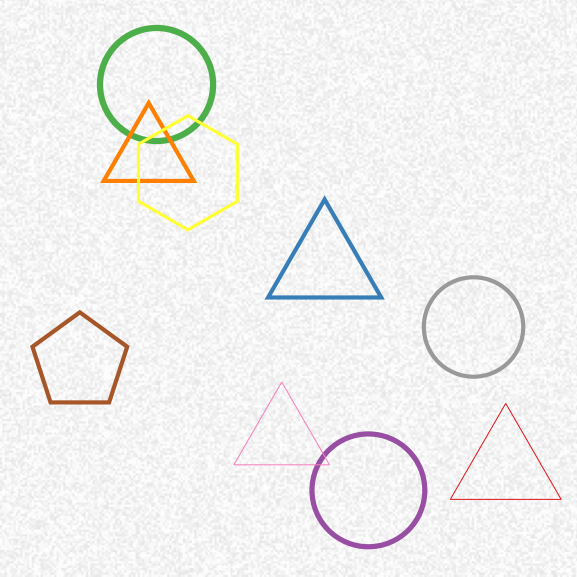[{"shape": "triangle", "thickness": 0.5, "radius": 0.55, "center": [0.876, 0.19]}, {"shape": "triangle", "thickness": 2, "radius": 0.57, "center": [0.562, 0.541]}, {"shape": "circle", "thickness": 3, "radius": 0.49, "center": [0.271, 0.853]}, {"shape": "circle", "thickness": 2.5, "radius": 0.49, "center": [0.638, 0.15]}, {"shape": "triangle", "thickness": 2, "radius": 0.45, "center": [0.258, 0.731]}, {"shape": "hexagon", "thickness": 1.5, "radius": 0.49, "center": [0.325, 0.7]}, {"shape": "pentagon", "thickness": 2, "radius": 0.43, "center": [0.138, 0.372]}, {"shape": "triangle", "thickness": 0.5, "radius": 0.48, "center": [0.488, 0.242]}, {"shape": "circle", "thickness": 2, "radius": 0.43, "center": [0.82, 0.433]}]